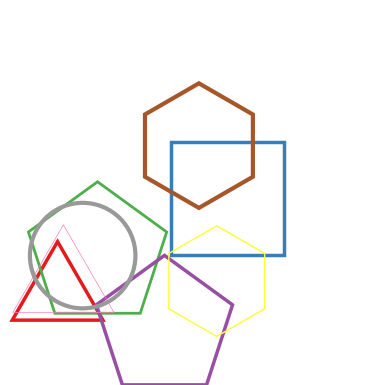[{"shape": "triangle", "thickness": 2.5, "radius": 0.68, "center": [0.15, 0.236]}, {"shape": "square", "thickness": 2.5, "radius": 0.74, "center": [0.591, 0.484]}, {"shape": "pentagon", "thickness": 2, "radius": 0.94, "center": [0.253, 0.339]}, {"shape": "pentagon", "thickness": 2.5, "radius": 0.93, "center": [0.427, 0.151]}, {"shape": "hexagon", "thickness": 1, "radius": 0.72, "center": [0.563, 0.27]}, {"shape": "hexagon", "thickness": 3, "radius": 0.81, "center": [0.517, 0.622]}, {"shape": "triangle", "thickness": 0.5, "radius": 0.76, "center": [0.165, 0.264]}, {"shape": "circle", "thickness": 3, "radius": 0.69, "center": [0.215, 0.336]}]